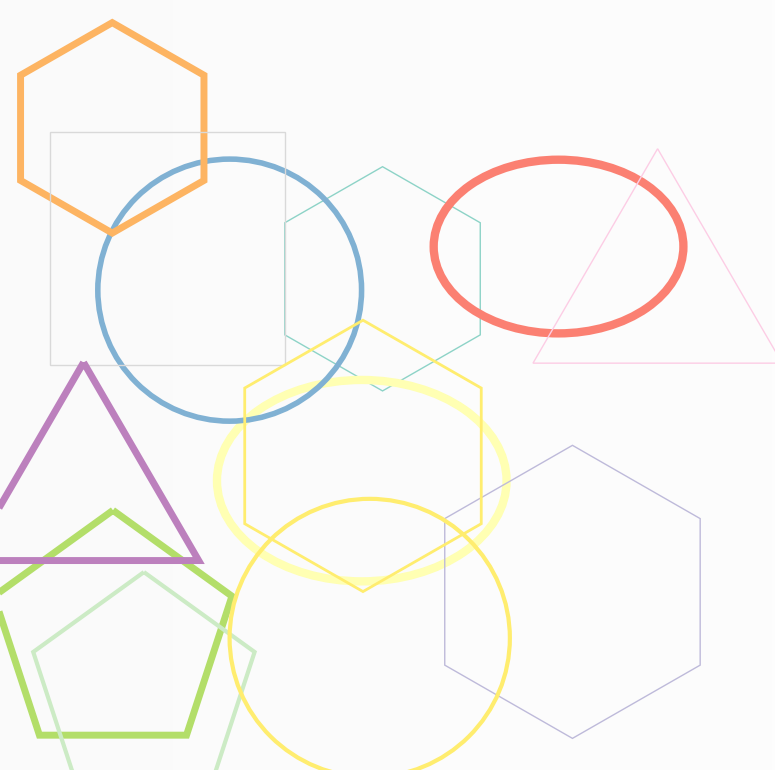[{"shape": "hexagon", "thickness": 0.5, "radius": 0.73, "center": [0.494, 0.638]}, {"shape": "oval", "thickness": 3, "radius": 0.93, "center": [0.467, 0.376]}, {"shape": "hexagon", "thickness": 0.5, "radius": 0.95, "center": [0.739, 0.231]}, {"shape": "oval", "thickness": 3, "radius": 0.81, "center": [0.721, 0.68]}, {"shape": "circle", "thickness": 2, "radius": 0.85, "center": [0.296, 0.623]}, {"shape": "hexagon", "thickness": 2.5, "radius": 0.68, "center": [0.145, 0.834]}, {"shape": "pentagon", "thickness": 2.5, "radius": 0.81, "center": [0.146, 0.176]}, {"shape": "triangle", "thickness": 0.5, "radius": 0.93, "center": [0.849, 0.621]}, {"shape": "square", "thickness": 0.5, "radius": 0.76, "center": [0.216, 0.678]}, {"shape": "triangle", "thickness": 2.5, "radius": 0.86, "center": [0.108, 0.358]}, {"shape": "pentagon", "thickness": 1.5, "radius": 0.75, "center": [0.186, 0.107]}, {"shape": "hexagon", "thickness": 1, "radius": 0.88, "center": [0.468, 0.408]}, {"shape": "circle", "thickness": 1.5, "radius": 0.9, "center": [0.477, 0.171]}]